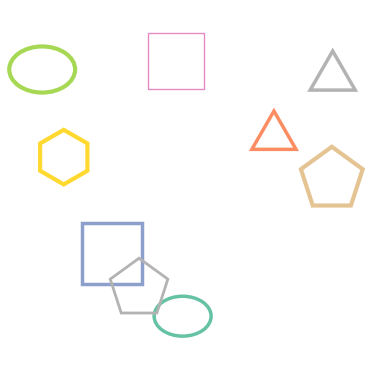[{"shape": "oval", "thickness": 2.5, "radius": 0.37, "center": [0.474, 0.179]}, {"shape": "triangle", "thickness": 2.5, "radius": 0.33, "center": [0.712, 0.645]}, {"shape": "square", "thickness": 2.5, "radius": 0.39, "center": [0.291, 0.342]}, {"shape": "square", "thickness": 1, "radius": 0.36, "center": [0.457, 0.841]}, {"shape": "oval", "thickness": 3, "radius": 0.43, "center": [0.11, 0.819]}, {"shape": "hexagon", "thickness": 3, "radius": 0.35, "center": [0.166, 0.592]}, {"shape": "pentagon", "thickness": 3, "radius": 0.42, "center": [0.862, 0.534]}, {"shape": "pentagon", "thickness": 2, "radius": 0.39, "center": [0.361, 0.251]}, {"shape": "triangle", "thickness": 2.5, "radius": 0.34, "center": [0.864, 0.8]}]